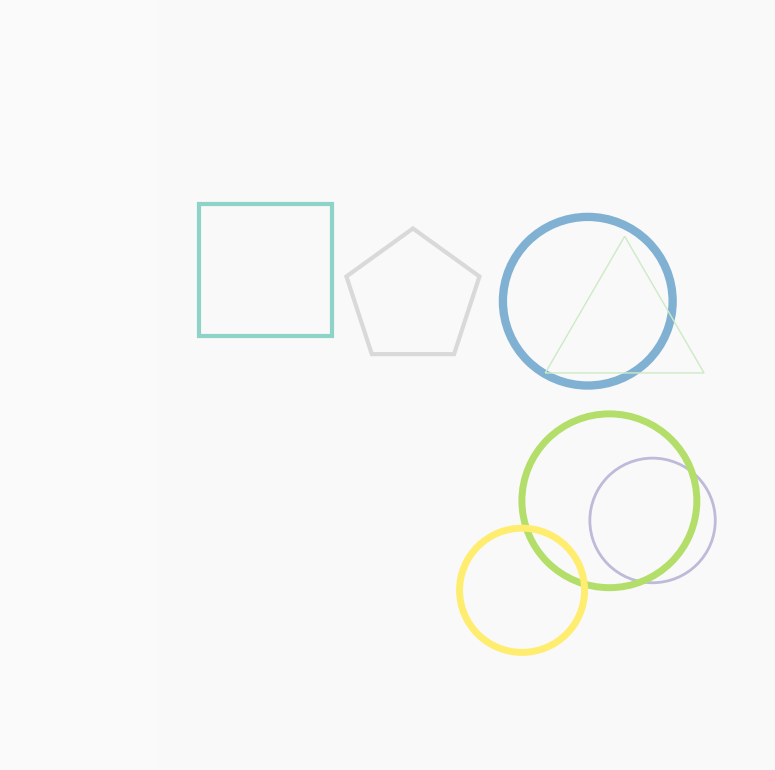[{"shape": "square", "thickness": 1.5, "radius": 0.43, "center": [0.343, 0.649]}, {"shape": "circle", "thickness": 1, "radius": 0.4, "center": [0.842, 0.324]}, {"shape": "circle", "thickness": 3, "radius": 0.55, "center": [0.758, 0.609]}, {"shape": "circle", "thickness": 2.5, "radius": 0.56, "center": [0.786, 0.35]}, {"shape": "pentagon", "thickness": 1.5, "radius": 0.45, "center": [0.533, 0.613]}, {"shape": "triangle", "thickness": 0.5, "radius": 0.59, "center": [0.806, 0.575]}, {"shape": "circle", "thickness": 2.5, "radius": 0.4, "center": [0.674, 0.233]}]